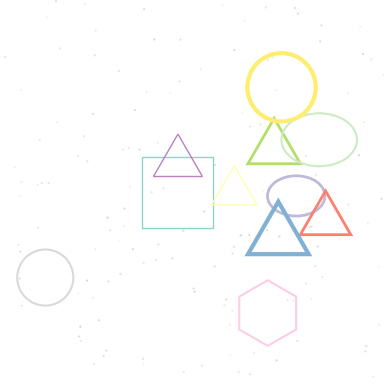[{"shape": "square", "thickness": 1, "radius": 0.46, "center": [0.462, 0.499]}, {"shape": "triangle", "thickness": 1, "radius": 0.34, "center": [0.608, 0.502]}, {"shape": "oval", "thickness": 2, "radius": 0.37, "center": [0.769, 0.491]}, {"shape": "triangle", "thickness": 2, "radius": 0.38, "center": [0.846, 0.428]}, {"shape": "triangle", "thickness": 3, "radius": 0.45, "center": [0.723, 0.385]}, {"shape": "triangle", "thickness": 2, "radius": 0.39, "center": [0.712, 0.614]}, {"shape": "hexagon", "thickness": 1.5, "radius": 0.43, "center": [0.695, 0.187]}, {"shape": "circle", "thickness": 1.5, "radius": 0.36, "center": [0.118, 0.279]}, {"shape": "triangle", "thickness": 1, "radius": 0.37, "center": [0.462, 0.578]}, {"shape": "oval", "thickness": 1.5, "radius": 0.49, "center": [0.829, 0.637]}, {"shape": "circle", "thickness": 3, "radius": 0.44, "center": [0.731, 0.773]}]